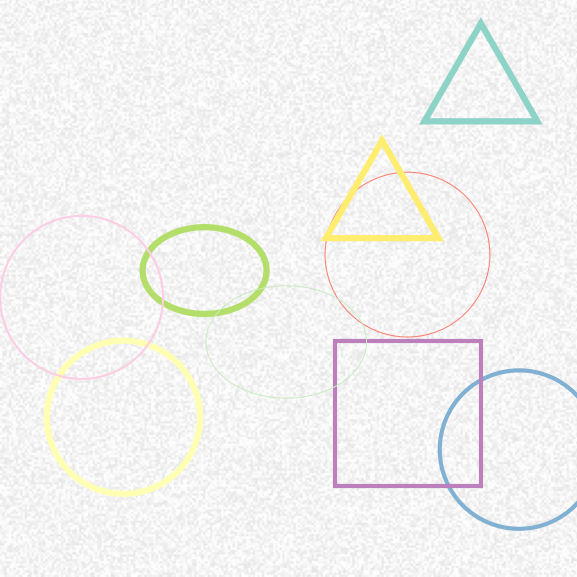[{"shape": "triangle", "thickness": 3, "radius": 0.57, "center": [0.833, 0.846]}, {"shape": "circle", "thickness": 3, "radius": 0.66, "center": [0.214, 0.277]}, {"shape": "circle", "thickness": 0.5, "radius": 0.71, "center": [0.706, 0.558]}, {"shape": "circle", "thickness": 2, "radius": 0.69, "center": [0.899, 0.221]}, {"shape": "oval", "thickness": 3, "radius": 0.54, "center": [0.354, 0.531]}, {"shape": "circle", "thickness": 1, "radius": 0.71, "center": [0.141, 0.484]}, {"shape": "square", "thickness": 2, "radius": 0.63, "center": [0.706, 0.283]}, {"shape": "oval", "thickness": 0.5, "radius": 0.7, "center": [0.496, 0.407]}, {"shape": "triangle", "thickness": 3, "radius": 0.56, "center": [0.662, 0.643]}]